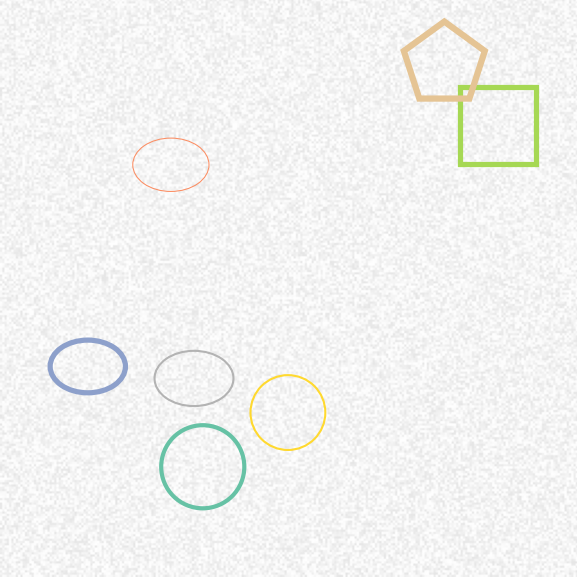[{"shape": "circle", "thickness": 2, "radius": 0.36, "center": [0.351, 0.191]}, {"shape": "oval", "thickness": 0.5, "radius": 0.33, "center": [0.296, 0.714]}, {"shape": "oval", "thickness": 2.5, "radius": 0.33, "center": [0.152, 0.365]}, {"shape": "square", "thickness": 2.5, "radius": 0.33, "center": [0.862, 0.782]}, {"shape": "circle", "thickness": 1, "radius": 0.32, "center": [0.499, 0.285]}, {"shape": "pentagon", "thickness": 3, "radius": 0.37, "center": [0.769, 0.888]}, {"shape": "oval", "thickness": 1, "radius": 0.34, "center": [0.336, 0.344]}]